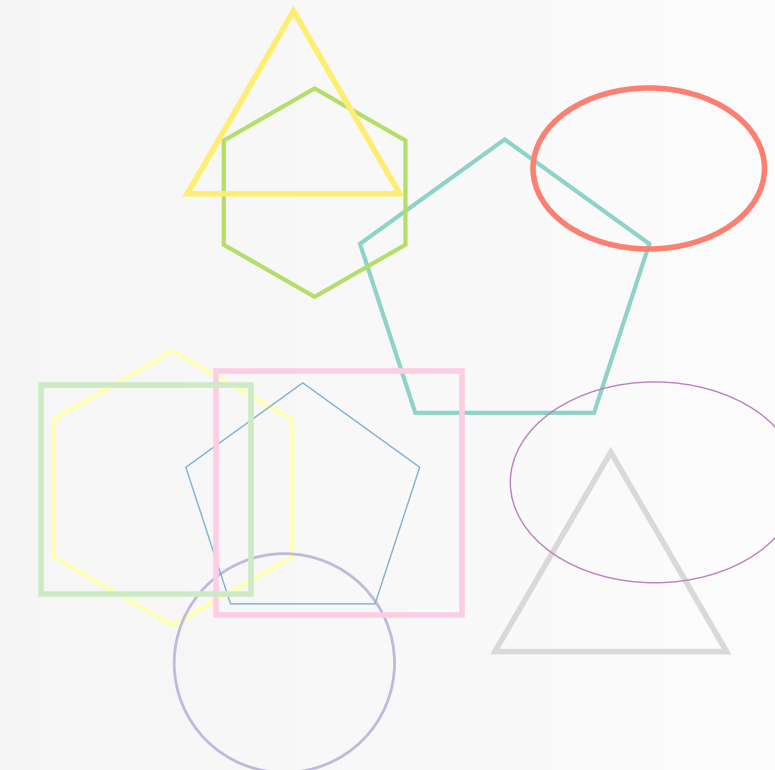[{"shape": "pentagon", "thickness": 1.5, "radius": 0.98, "center": [0.651, 0.623]}, {"shape": "hexagon", "thickness": 1.5, "radius": 0.89, "center": [0.223, 0.366]}, {"shape": "circle", "thickness": 1, "radius": 0.71, "center": [0.367, 0.139]}, {"shape": "oval", "thickness": 2, "radius": 0.75, "center": [0.837, 0.781]}, {"shape": "pentagon", "thickness": 0.5, "radius": 0.79, "center": [0.391, 0.344]}, {"shape": "hexagon", "thickness": 1.5, "radius": 0.68, "center": [0.406, 0.75]}, {"shape": "square", "thickness": 2, "radius": 0.79, "center": [0.438, 0.359]}, {"shape": "triangle", "thickness": 2, "radius": 0.86, "center": [0.788, 0.24]}, {"shape": "oval", "thickness": 0.5, "radius": 0.93, "center": [0.845, 0.374]}, {"shape": "square", "thickness": 2, "radius": 0.68, "center": [0.188, 0.365]}, {"shape": "triangle", "thickness": 2, "radius": 0.79, "center": [0.379, 0.828]}]